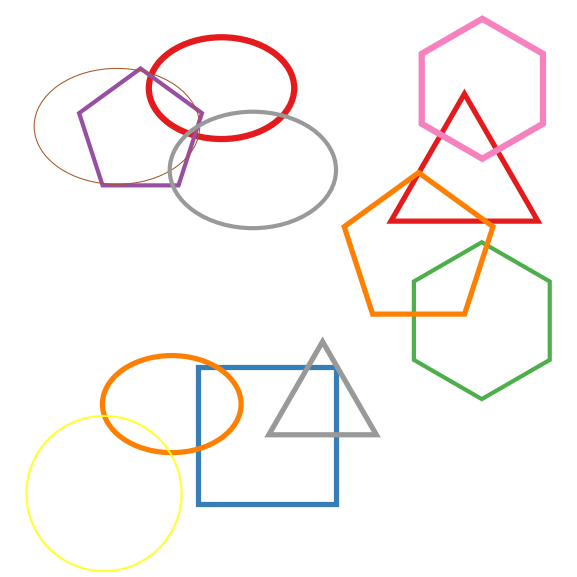[{"shape": "oval", "thickness": 3, "radius": 0.63, "center": [0.384, 0.846]}, {"shape": "triangle", "thickness": 2.5, "radius": 0.74, "center": [0.804, 0.69]}, {"shape": "square", "thickness": 2.5, "radius": 0.59, "center": [0.462, 0.245]}, {"shape": "hexagon", "thickness": 2, "radius": 0.68, "center": [0.834, 0.444]}, {"shape": "pentagon", "thickness": 2, "radius": 0.56, "center": [0.243, 0.769]}, {"shape": "pentagon", "thickness": 2.5, "radius": 0.68, "center": [0.725, 0.565]}, {"shape": "oval", "thickness": 2.5, "radius": 0.6, "center": [0.297, 0.299]}, {"shape": "circle", "thickness": 1, "radius": 0.67, "center": [0.18, 0.145]}, {"shape": "oval", "thickness": 0.5, "radius": 0.72, "center": [0.202, 0.78]}, {"shape": "hexagon", "thickness": 3, "radius": 0.61, "center": [0.835, 0.845]}, {"shape": "oval", "thickness": 2, "radius": 0.72, "center": [0.438, 0.705]}, {"shape": "triangle", "thickness": 2.5, "radius": 0.54, "center": [0.559, 0.3]}]